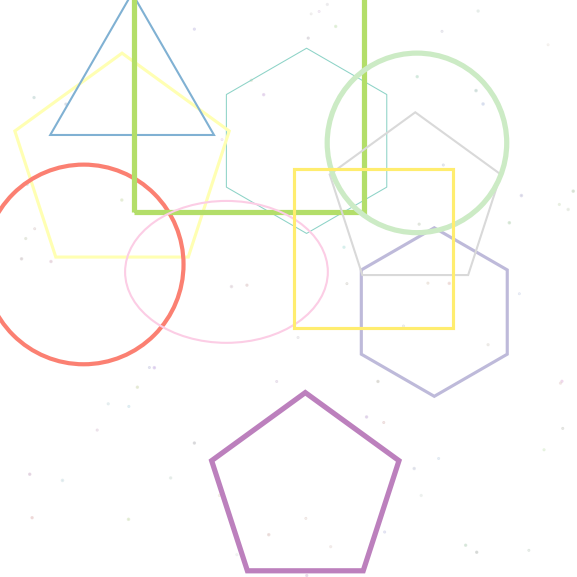[{"shape": "hexagon", "thickness": 0.5, "radius": 0.8, "center": [0.531, 0.755]}, {"shape": "pentagon", "thickness": 1.5, "radius": 0.98, "center": [0.211, 0.712]}, {"shape": "hexagon", "thickness": 1.5, "radius": 0.73, "center": [0.752, 0.459]}, {"shape": "circle", "thickness": 2, "radius": 0.86, "center": [0.145, 0.541]}, {"shape": "triangle", "thickness": 1, "radius": 0.82, "center": [0.229, 0.847]}, {"shape": "square", "thickness": 2.5, "radius": 0.99, "center": [0.431, 0.83]}, {"shape": "oval", "thickness": 1, "radius": 0.88, "center": [0.392, 0.528]}, {"shape": "pentagon", "thickness": 1, "radius": 0.78, "center": [0.719, 0.649]}, {"shape": "pentagon", "thickness": 2.5, "radius": 0.85, "center": [0.529, 0.149]}, {"shape": "circle", "thickness": 2.5, "radius": 0.78, "center": [0.722, 0.752]}, {"shape": "square", "thickness": 1.5, "radius": 0.69, "center": [0.647, 0.569]}]